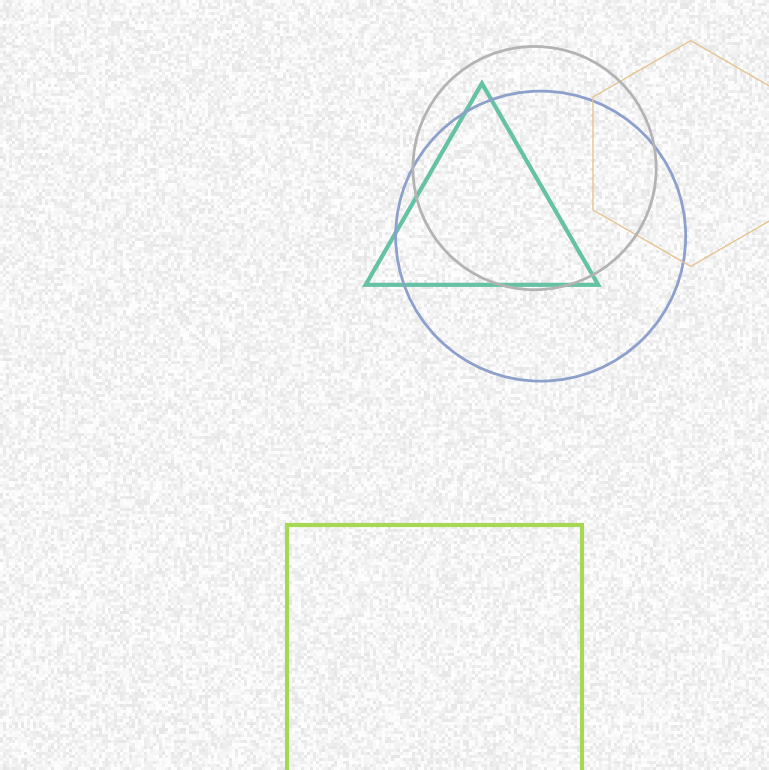[{"shape": "triangle", "thickness": 1.5, "radius": 0.87, "center": [0.626, 0.717]}, {"shape": "circle", "thickness": 1, "radius": 0.94, "center": [0.702, 0.693]}, {"shape": "square", "thickness": 1.5, "radius": 0.96, "center": [0.565, 0.126]}, {"shape": "hexagon", "thickness": 0.5, "radius": 0.73, "center": [0.897, 0.801]}, {"shape": "circle", "thickness": 1, "radius": 0.79, "center": [0.694, 0.782]}]